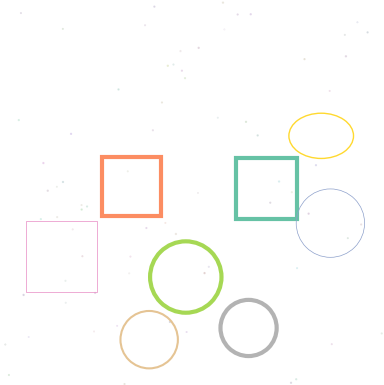[{"shape": "square", "thickness": 3, "radius": 0.4, "center": [0.692, 0.51]}, {"shape": "square", "thickness": 3, "radius": 0.38, "center": [0.341, 0.515]}, {"shape": "circle", "thickness": 0.5, "radius": 0.44, "center": [0.858, 0.42]}, {"shape": "square", "thickness": 0.5, "radius": 0.46, "center": [0.159, 0.333]}, {"shape": "circle", "thickness": 3, "radius": 0.46, "center": [0.483, 0.28]}, {"shape": "oval", "thickness": 1, "radius": 0.42, "center": [0.834, 0.647]}, {"shape": "circle", "thickness": 1.5, "radius": 0.37, "center": [0.387, 0.118]}, {"shape": "circle", "thickness": 3, "radius": 0.36, "center": [0.646, 0.148]}]